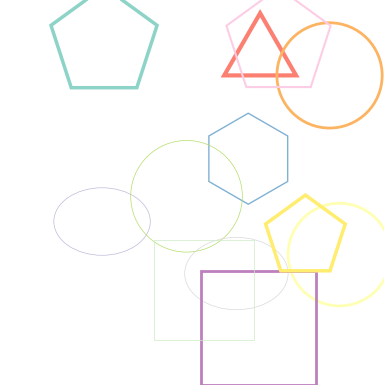[{"shape": "pentagon", "thickness": 2.5, "radius": 0.72, "center": [0.27, 0.889]}, {"shape": "circle", "thickness": 2, "radius": 0.67, "center": [0.882, 0.339]}, {"shape": "oval", "thickness": 0.5, "radius": 0.63, "center": [0.265, 0.425]}, {"shape": "triangle", "thickness": 3, "radius": 0.54, "center": [0.676, 0.858]}, {"shape": "hexagon", "thickness": 1, "radius": 0.59, "center": [0.645, 0.588]}, {"shape": "circle", "thickness": 2, "radius": 0.68, "center": [0.856, 0.804]}, {"shape": "circle", "thickness": 0.5, "radius": 0.72, "center": [0.484, 0.49]}, {"shape": "pentagon", "thickness": 1.5, "radius": 0.71, "center": [0.723, 0.889]}, {"shape": "oval", "thickness": 0.5, "radius": 0.67, "center": [0.614, 0.289]}, {"shape": "square", "thickness": 2, "radius": 0.74, "center": [0.671, 0.148]}, {"shape": "square", "thickness": 0.5, "radius": 0.65, "center": [0.529, 0.247]}, {"shape": "pentagon", "thickness": 2.5, "radius": 0.54, "center": [0.793, 0.385]}]